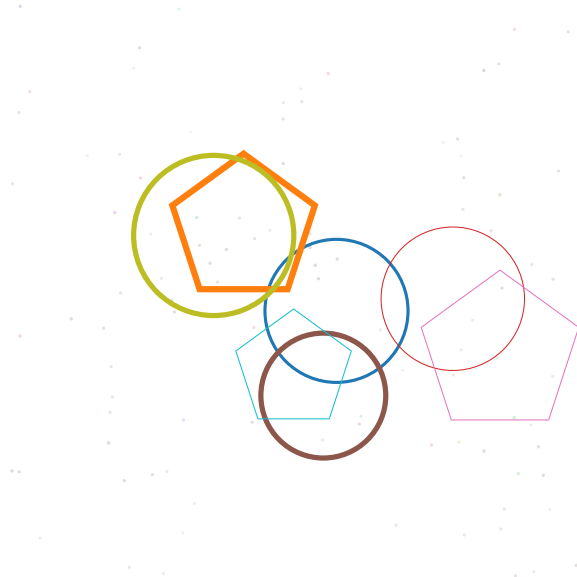[{"shape": "circle", "thickness": 1.5, "radius": 0.62, "center": [0.583, 0.461]}, {"shape": "pentagon", "thickness": 3, "radius": 0.65, "center": [0.422, 0.603]}, {"shape": "circle", "thickness": 0.5, "radius": 0.62, "center": [0.784, 0.482]}, {"shape": "circle", "thickness": 2.5, "radius": 0.54, "center": [0.56, 0.314]}, {"shape": "pentagon", "thickness": 0.5, "radius": 0.72, "center": [0.866, 0.388]}, {"shape": "circle", "thickness": 2.5, "radius": 0.69, "center": [0.37, 0.591]}, {"shape": "pentagon", "thickness": 0.5, "radius": 0.53, "center": [0.508, 0.359]}]